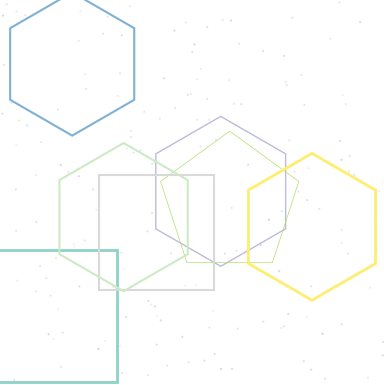[{"shape": "square", "thickness": 2, "radius": 0.86, "center": [0.132, 0.179]}, {"shape": "hexagon", "thickness": 1, "radius": 0.97, "center": [0.573, 0.503]}, {"shape": "hexagon", "thickness": 1.5, "radius": 0.93, "center": [0.188, 0.834]}, {"shape": "pentagon", "thickness": 0.5, "radius": 0.94, "center": [0.597, 0.471]}, {"shape": "square", "thickness": 1.5, "radius": 0.75, "center": [0.407, 0.396]}, {"shape": "hexagon", "thickness": 1.5, "radius": 0.96, "center": [0.321, 0.436]}, {"shape": "hexagon", "thickness": 2, "radius": 0.95, "center": [0.81, 0.411]}]